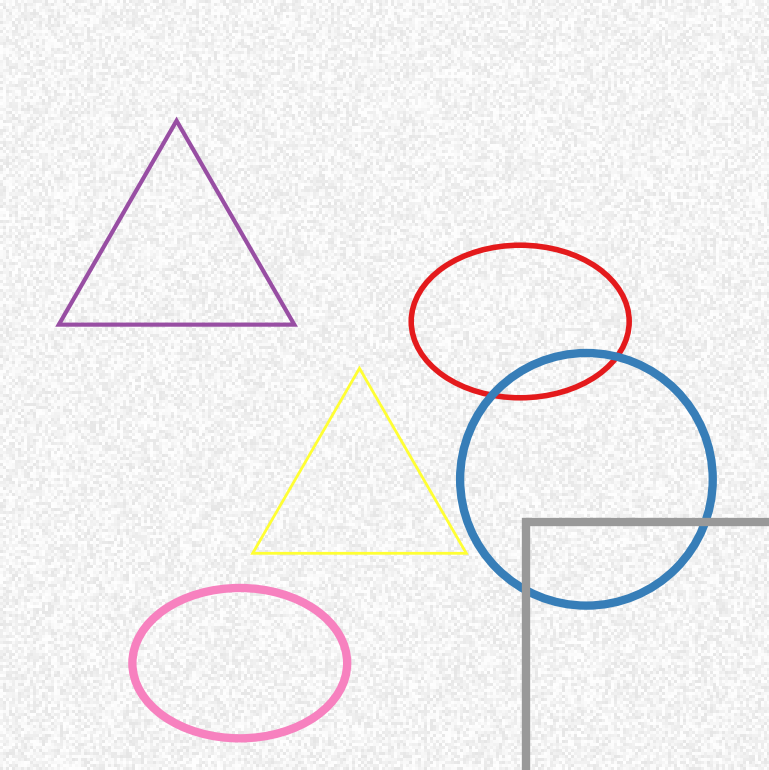[{"shape": "oval", "thickness": 2, "radius": 0.71, "center": [0.676, 0.582]}, {"shape": "circle", "thickness": 3, "radius": 0.82, "center": [0.762, 0.378]}, {"shape": "triangle", "thickness": 1.5, "radius": 0.88, "center": [0.229, 0.667]}, {"shape": "triangle", "thickness": 1, "radius": 0.8, "center": [0.467, 0.362]}, {"shape": "oval", "thickness": 3, "radius": 0.7, "center": [0.311, 0.139]}, {"shape": "square", "thickness": 3, "radius": 0.89, "center": [0.861, 0.144]}]